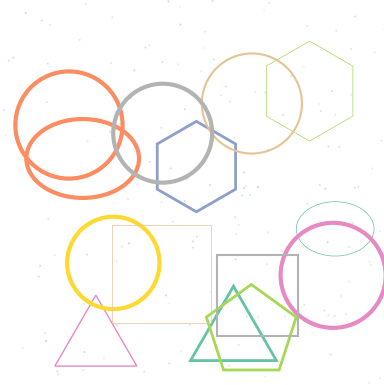[{"shape": "oval", "thickness": 0.5, "radius": 0.5, "center": [0.871, 0.406]}, {"shape": "triangle", "thickness": 2, "radius": 0.64, "center": [0.606, 0.128]}, {"shape": "circle", "thickness": 3, "radius": 0.7, "center": [0.179, 0.675]}, {"shape": "oval", "thickness": 3, "radius": 0.73, "center": [0.215, 0.588]}, {"shape": "hexagon", "thickness": 2, "radius": 0.59, "center": [0.51, 0.567]}, {"shape": "circle", "thickness": 3, "radius": 0.68, "center": [0.865, 0.285]}, {"shape": "triangle", "thickness": 1, "radius": 0.61, "center": [0.249, 0.111]}, {"shape": "pentagon", "thickness": 2, "radius": 0.61, "center": [0.653, 0.138]}, {"shape": "hexagon", "thickness": 0.5, "radius": 0.65, "center": [0.804, 0.763]}, {"shape": "circle", "thickness": 3, "radius": 0.6, "center": [0.294, 0.317]}, {"shape": "circle", "thickness": 1.5, "radius": 0.65, "center": [0.654, 0.731]}, {"shape": "square", "thickness": 0.5, "radius": 0.64, "center": [0.419, 0.288]}, {"shape": "square", "thickness": 1.5, "radius": 0.53, "center": [0.669, 0.233]}, {"shape": "circle", "thickness": 3, "radius": 0.64, "center": [0.423, 0.654]}]